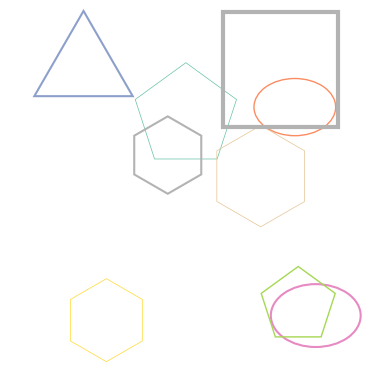[{"shape": "pentagon", "thickness": 0.5, "radius": 0.69, "center": [0.483, 0.699]}, {"shape": "oval", "thickness": 1, "radius": 0.53, "center": [0.766, 0.722]}, {"shape": "triangle", "thickness": 1.5, "radius": 0.74, "center": [0.217, 0.824]}, {"shape": "oval", "thickness": 1.5, "radius": 0.58, "center": [0.82, 0.18]}, {"shape": "pentagon", "thickness": 1, "radius": 0.51, "center": [0.775, 0.207]}, {"shape": "hexagon", "thickness": 0.5, "radius": 0.54, "center": [0.276, 0.168]}, {"shape": "hexagon", "thickness": 0.5, "radius": 0.66, "center": [0.677, 0.542]}, {"shape": "hexagon", "thickness": 1.5, "radius": 0.5, "center": [0.436, 0.597]}, {"shape": "square", "thickness": 3, "radius": 0.75, "center": [0.729, 0.819]}]